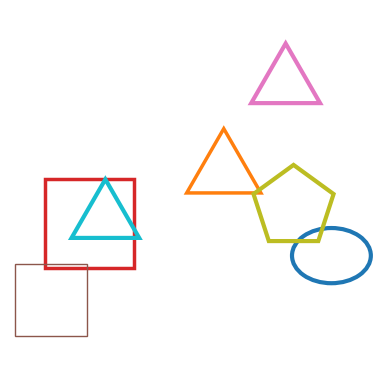[{"shape": "oval", "thickness": 3, "radius": 0.51, "center": [0.861, 0.336]}, {"shape": "triangle", "thickness": 2.5, "radius": 0.56, "center": [0.581, 0.554]}, {"shape": "square", "thickness": 2.5, "radius": 0.58, "center": [0.232, 0.42]}, {"shape": "square", "thickness": 1, "radius": 0.47, "center": [0.132, 0.221]}, {"shape": "triangle", "thickness": 3, "radius": 0.52, "center": [0.742, 0.784]}, {"shape": "pentagon", "thickness": 3, "radius": 0.55, "center": [0.762, 0.462]}, {"shape": "triangle", "thickness": 3, "radius": 0.51, "center": [0.274, 0.433]}]